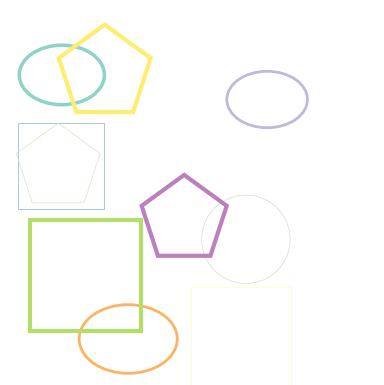[{"shape": "oval", "thickness": 2.5, "radius": 0.55, "center": [0.161, 0.805]}, {"shape": "square", "thickness": 0.5, "radius": 0.65, "center": [0.626, 0.124]}, {"shape": "oval", "thickness": 2, "radius": 0.52, "center": [0.694, 0.742]}, {"shape": "square", "thickness": 0.5, "radius": 0.56, "center": [0.159, 0.57]}, {"shape": "oval", "thickness": 2, "radius": 0.64, "center": [0.333, 0.12]}, {"shape": "square", "thickness": 3, "radius": 0.72, "center": [0.223, 0.286]}, {"shape": "circle", "thickness": 0.5, "radius": 0.57, "center": [0.639, 0.378]}, {"shape": "pentagon", "thickness": 3, "radius": 0.58, "center": [0.478, 0.43]}, {"shape": "pentagon", "thickness": 0.5, "radius": 0.57, "center": [0.151, 0.566]}, {"shape": "pentagon", "thickness": 3, "radius": 0.63, "center": [0.272, 0.81]}]